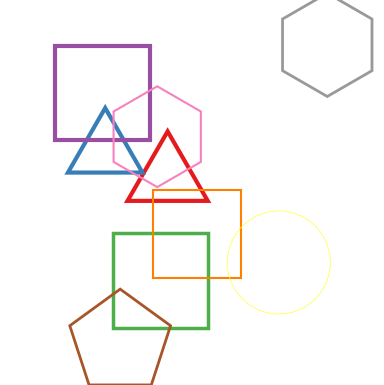[{"shape": "triangle", "thickness": 3, "radius": 0.6, "center": [0.435, 0.538]}, {"shape": "triangle", "thickness": 3, "radius": 0.56, "center": [0.273, 0.608]}, {"shape": "square", "thickness": 2.5, "radius": 0.62, "center": [0.418, 0.272]}, {"shape": "square", "thickness": 3, "radius": 0.61, "center": [0.266, 0.758]}, {"shape": "square", "thickness": 1.5, "radius": 0.57, "center": [0.512, 0.393]}, {"shape": "circle", "thickness": 0.5, "radius": 0.67, "center": [0.724, 0.318]}, {"shape": "pentagon", "thickness": 2, "radius": 0.69, "center": [0.312, 0.111]}, {"shape": "hexagon", "thickness": 1.5, "radius": 0.65, "center": [0.408, 0.645]}, {"shape": "hexagon", "thickness": 2, "radius": 0.67, "center": [0.85, 0.884]}]